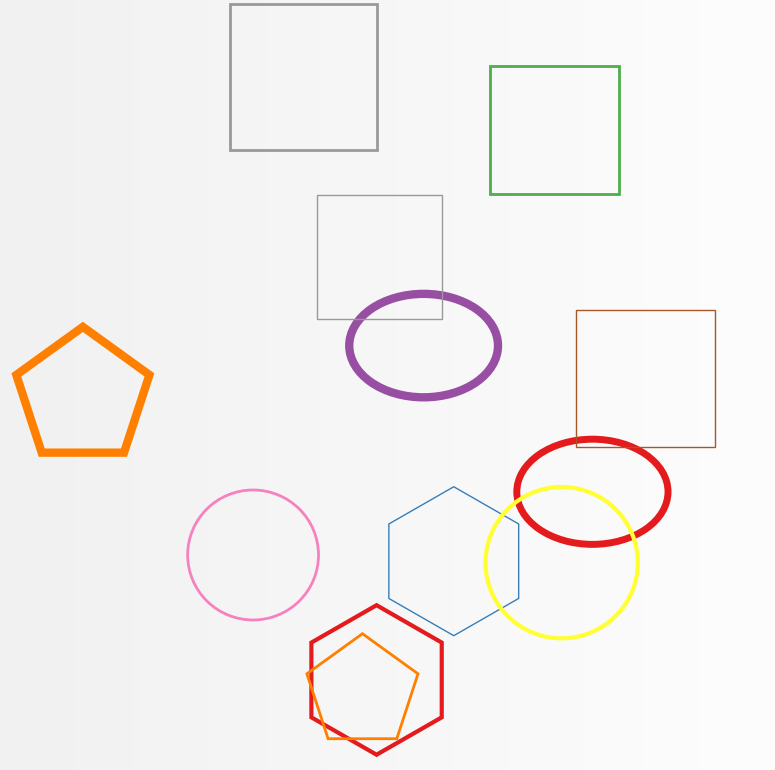[{"shape": "oval", "thickness": 2.5, "radius": 0.49, "center": [0.764, 0.361]}, {"shape": "hexagon", "thickness": 1.5, "radius": 0.49, "center": [0.486, 0.117]}, {"shape": "hexagon", "thickness": 0.5, "radius": 0.48, "center": [0.585, 0.271]}, {"shape": "square", "thickness": 1, "radius": 0.41, "center": [0.715, 0.831]}, {"shape": "oval", "thickness": 3, "radius": 0.48, "center": [0.547, 0.551]}, {"shape": "pentagon", "thickness": 1, "radius": 0.38, "center": [0.468, 0.102]}, {"shape": "pentagon", "thickness": 3, "radius": 0.45, "center": [0.107, 0.485]}, {"shape": "circle", "thickness": 1.5, "radius": 0.49, "center": [0.725, 0.269]}, {"shape": "square", "thickness": 0.5, "radius": 0.45, "center": [0.833, 0.508]}, {"shape": "circle", "thickness": 1, "radius": 0.42, "center": [0.327, 0.279]}, {"shape": "square", "thickness": 0.5, "radius": 0.4, "center": [0.49, 0.666]}, {"shape": "square", "thickness": 1, "radius": 0.47, "center": [0.392, 0.9]}]